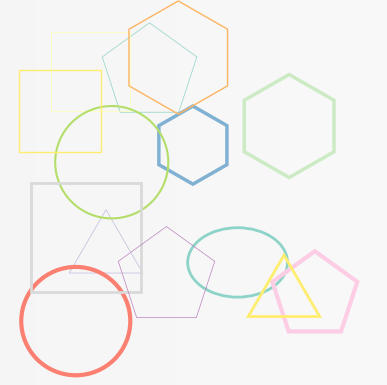[{"shape": "pentagon", "thickness": 0.5, "radius": 0.64, "center": [0.386, 0.812]}, {"shape": "oval", "thickness": 2, "radius": 0.64, "center": [0.613, 0.318]}, {"shape": "square", "thickness": 0.5, "radius": 0.51, "center": [0.233, 0.814]}, {"shape": "triangle", "thickness": 0.5, "radius": 0.55, "center": [0.274, 0.346]}, {"shape": "circle", "thickness": 3, "radius": 0.7, "center": [0.196, 0.166]}, {"shape": "hexagon", "thickness": 2.5, "radius": 0.51, "center": [0.498, 0.623]}, {"shape": "hexagon", "thickness": 1, "radius": 0.73, "center": [0.46, 0.851]}, {"shape": "circle", "thickness": 1.5, "radius": 0.73, "center": [0.288, 0.579]}, {"shape": "pentagon", "thickness": 3, "radius": 0.58, "center": [0.813, 0.232]}, {"shape": "square", "thickness": 2, "radius": 0.71, "center": [0.222, 0.383]}, {"shape": "pentagon", "thickness": 0.5, "radius": 0.65, "center": [0.43, 0.281]}, {"shape": "hexagon", "thickness": 2.5, "radius": 0.67, "center": [0.746, 0.673]}, {"shape": "square", "thickness": 1, "radius": 0.53, "center": [0.156, 0.712]}, {"shape": "triangle", "thickness": 2, "radius": 0.53, "center": [0.733, 0.231]}]